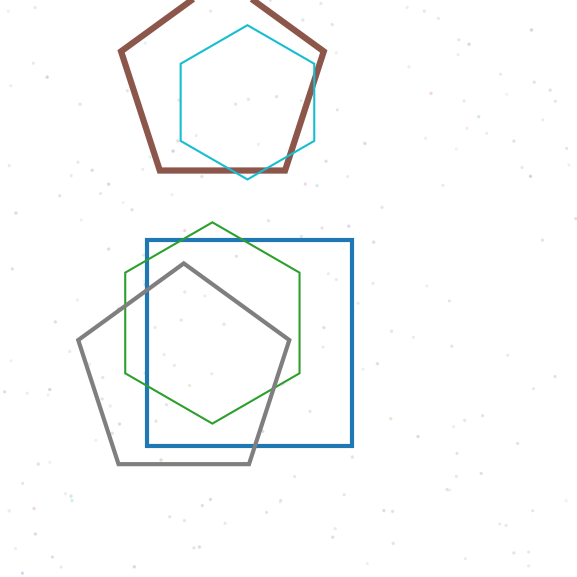[{"shape": "square", "thickness": 2, "radius": 0.89, "center": [0.432, 0.405]}, {"shape": "hexagon", "thickness": 1, "radius": 0.87, "center": [0.368, 0.44]}, {"shape": "pentagon", "thickness": 3, "radius": 0.92, "center": [0.385, 0.853]}, {"shape": "pentagon", "thickness": 2, "radius": 0.96, "center": [0.318, 0.351]}, {"shape": "hexagon", "thickness": 1, "radius": 0.67, "center": [0.428, 0.822]}]